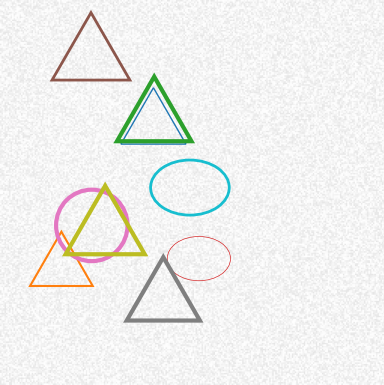[{"shape": "triangle", "thickness": 1, "radius": 0.49, "center": [0.399, 0.675]}, {"shape": "triangle", "thickness": 1.5, "radius": 0.47, "center": [0.159, 0.304]}, {"shape": "triangle", "thickness": 3, "radius": 0.56, "center": [0.401, 0.689]}, {"shape": "oval", "thickness": 0.5, "radius": 0.41, "center": [0.517, 0.328]}, {"shape": "triangle", "thickness": 2, "radius": 0.58, "center": [0.236, 0.85]}, {"shape": "circle", "thickness": 3, "radius": 0.46, "center": [0.238, 0.415]}, {"shape": "triangle", "thickness": 3, "radius": 0.55, "center": [0.424, 0.222]}, {"shape": "triangle", "thickness": 3, "radius": 0.59, "center": [0.273, 0.399]}, {"shape": "oval", "thickness": 2, "radius": 0.51, "center": [0.493, 0.513]}]